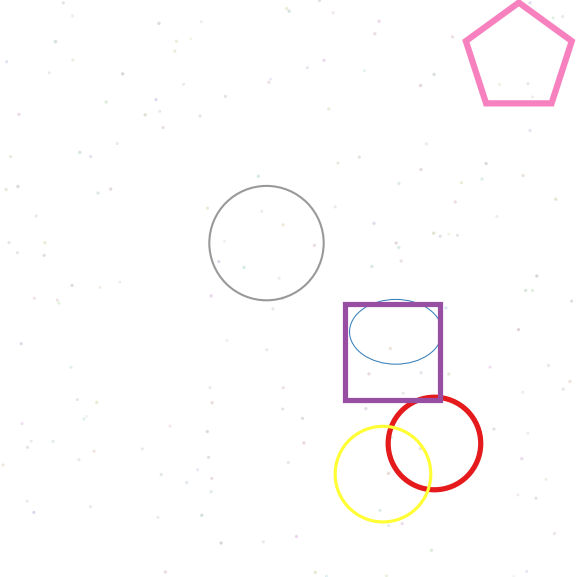[{"shape": "circle", "thickness": 2.5, "radius": 0.4, "center": [0.752, 0.231]}, {"shape": "oval", "thickness": 0.5, "radius": 0.4, "center": [0.685, 0.425]}, {"shape": "square", "thickness": 2.5, "radius": 0.41, "center": [0.68, 0.39]}, {"shape": "circle", "thickness": 1.5, "radius": 0.41, "center": [0.663, 0.178]}, {"shape": "pentagon", "thickness": 3, "radius": 0.48, "center": [0.898, 0.898]}, {"shape": "circle", "thickness": 1, "radius": 0.5, "center": [0.461, 0.578]}]